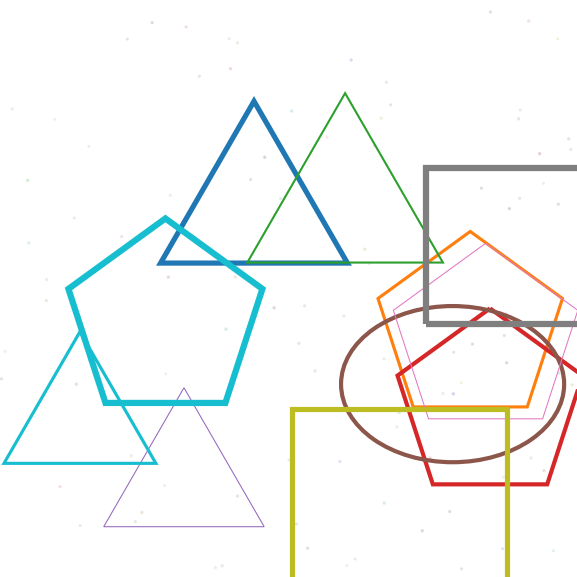[{"shape": "triangle", "thickness": 2.5, "radius": 0.93, "center": [0.44, 0.637]}, {"shape": "pentagon", "thickness": 1.5, "radius": 0.84, "center": [0.814, 0.43]}, {"shape": "triangle", "thickness": 1, "radius": 0.98, "center": [0.598, 0.642]}, {"shape": "pentagon", "thickness": 2, "radius": 0.84, "center": [0.849, 0.297]}, {"shape": "triangle", "thickness": 0.5, "radius": 0.8, "center": [0.319, 0.167]}, {"shape": "oval", "thickness": 2, "radius": 0.97, "center": [0.784, 0.334]}, {"shape": "pentagon", "thickness": 0.5, "radius": 0.84, "center": [0.841, 0.41]}, {"shape": "square", "thickness": 3, "radius": 0.68, "center": [0.872, 0.573]}, {"shape": "square", "thickness": 2.5, "radius": 0.93, "center": [0.692, 0.105]}, {"shape": "triangle", "thickness": 1.5, "radius": 0.76, "center": [0.138, 0.273]}, {"shape": "pentagon", "thickness": 3, "radius": 0.88, "center": [0.286, 0.444]}]